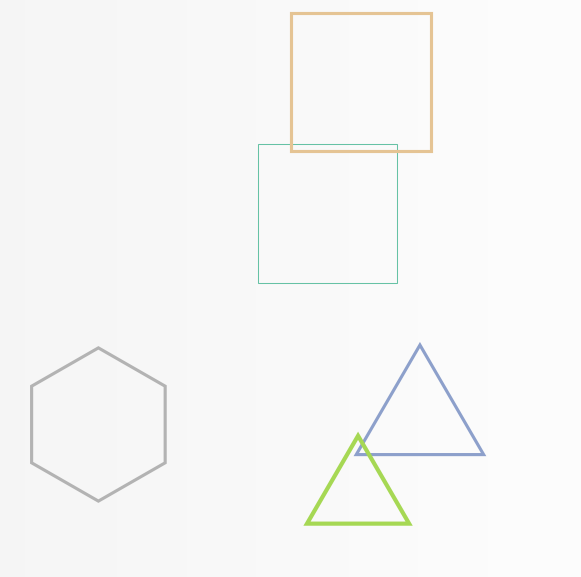[{"shape": "square", "thickness": 0.5, "radius": 0.6, "center": [0.563, 0.629]}, {"shape": "triangle", "thickness": 1.5, "radius": 0.63, "center": [0.722, 0.275]}, {"shape": "triangle", "thickness": 2, "radius": 0.51, "center": [0.616, 0.143]}, {"shape": "square", "thickness": 1.5, "radius": 0.6, "center": [0.621, 0.857]}, {"shape": "hexagon", "thickness": 1.5, "radius": 0.66, "center": [0.169, 0.264]}]